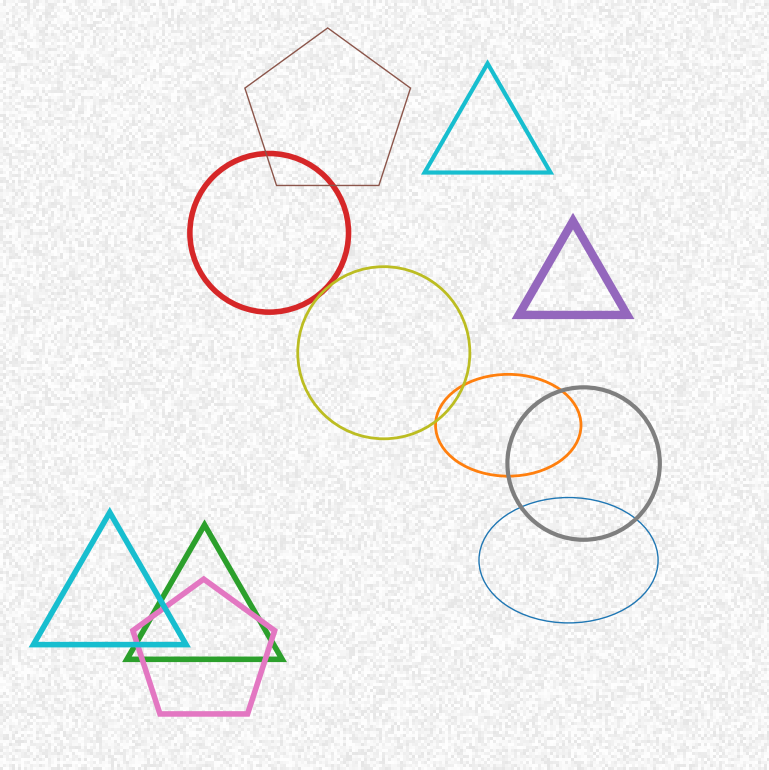[{"shape": "oval", "thickness": 0.5, "radius": 0.58, "center": [0.738, 0.272]}, {"shape": "oval", "thickness": 1, "radius": 0.47, "center": [0.66, 0.448]}, {"shape": "triangle", "thickness": 2, "radius": 0.58, "center": [0.266, 0.202]}, {"shape": "circle", "thickness": 2, "radius": 0.52, "center": [0.35, 0.698]}, {"shape": "triangle", "thickness": 3, "radius": 0.41, "center": [0.744, 0.632]}, {"shape": "pentagon", "thickness": 0.5, "radius": 0.57, "center": [0.426, 0.851]}, {"shape": "pentagon", "thickness": 2, "radius": 0.48, "center": [0.265, 0.151]}, {"shape": "circle", "thickness": 1.5, "radius": 0.49, "center": [0.758, 0.398]}, {"shape": "circle", "thickness": 1, "radius": 0.56, "center": [0.498, 0.542]}, {"shape": "triangle", "thickness": 1.5, "radius": 0.47, "center": [0.633, 0.823]}, {"shape": "triangle", "thickness": 2, "radius": 0.57, "center": [0.143, 0.22]}]